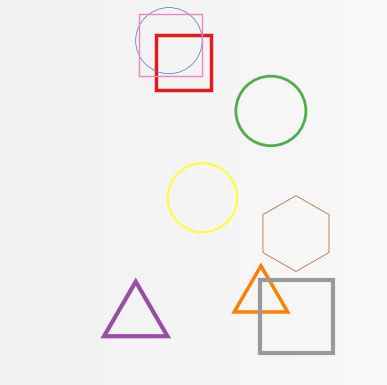[{"shape": "square", "thickness": 2.5, "radius": 0.36, "center": [0.473, 0.838]}, {"shape": "circle", "thickness": 0.5, "radius": 0.43, "center": [0.436, 0.894]}, {"shape": "circle", "thickness": 2, "radius": 0.45, "center": [0.699, 0.712]}, {"shape": "triangle", "thickness": 3, "radius": 0.47, "center": [0.35, 0.174]}, {"shape": "triangle", "thickness": 2.5, "radius": 0.4, "center": [0.673, 0.23]}, {"shape": "circle", "thickness": 1.5, "radius": 0.45, "center": [0.522, 0.487]}, {"shape": "hexagon", "thickness": 0.5, "radius": 0.49, "center": [0.764, 0.393]}, {"shape": "square", "thickness": 1, "radius": 0.4, "center": [0.44, 0.883]}, {"shape": "square", "thickness": 3, "radius": 0.47, "center": [0.766, 0.178]}]